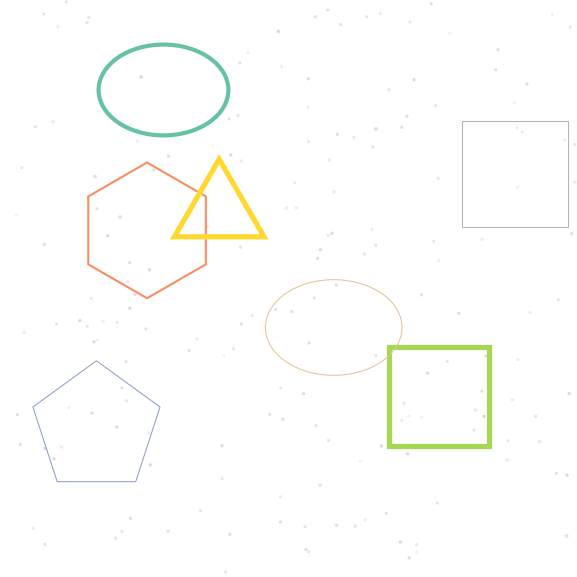[{"shape": "oval", "thickness": 2, "radius": 0.56, "center": [0.283, 0.843]}, {"shape": "hexagon", "thickness": 1, "radius": 0.59, "center": [0.255, 0.6]}, {"shape": "pentagon", "thickness": 0.5, "radius": 0.58, "center": [0.167, 0.259]}, {"shape": "square", "thickness": 2.5, "radius": 0.43, "center": [0.76, 0.312]}, {"shape": "triangle", "thickness": 2.5, "radius": 0.45, "center": [0.38, 0.634]}, {"shape": "oval", "thickness": 0.5, "radius": 0.59, "center": [0.578, 0.432]}, {"shape": "square", "thickness": 0.5, "radius": 0.46, "center": [0.891, 0.698]}]